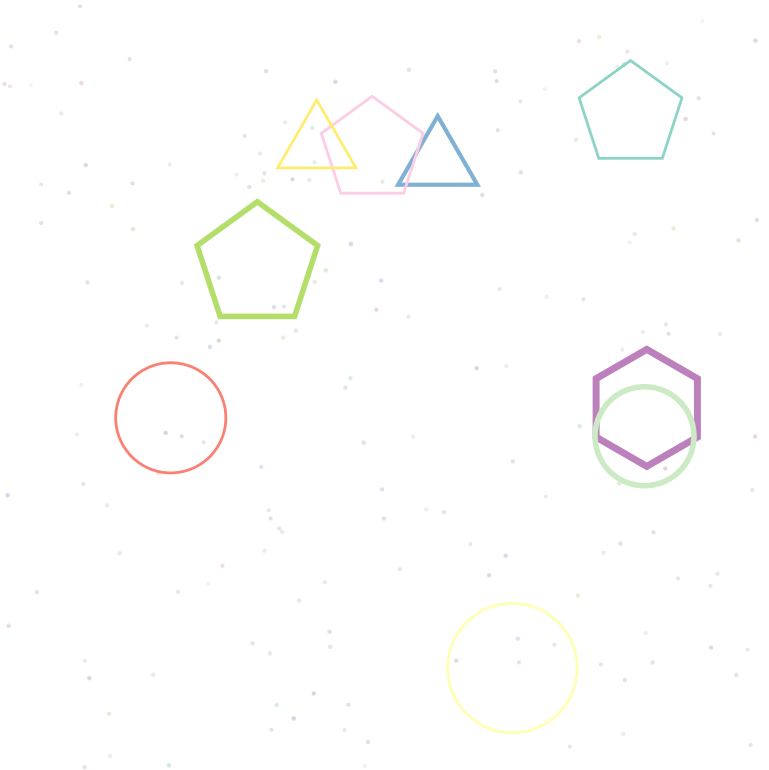[{"shape": "pentagon", "thickness": 1, "radius": 0.35, "center": [0.819, 0.851]}, {"shape": "circle", "thickness": 1, "radius": 0.42, "center": [0.665, 0.132]}, {"shape": "circle", "thickness": 1, "radius": 0.36, "center": [0.222, 0.457]}, {"shape": "triangle", "thickness": 1.5, "radius": 0.3, "center": [0.568, 0.79]}, {"shape": "pentagon", "thickness": 2, "radius": 0.41, "center": [0.334, 0.656]}, {"shape": "pentagon", "thickness": 1, "radius": 0.35, "center": [0.483, 0.805]}, {"shape": "hexagon", "thickness": 2.5, "radius": 0.38, "center": [0.84, 0.47]}, {"shape": "circle", "thickness": 2, "radius": 0.32, "center": [0.837, 0.433]}, {"shape": "triangle", "thickness": 1, "radius": 0.29, "center": [0.411, 0.811]}]